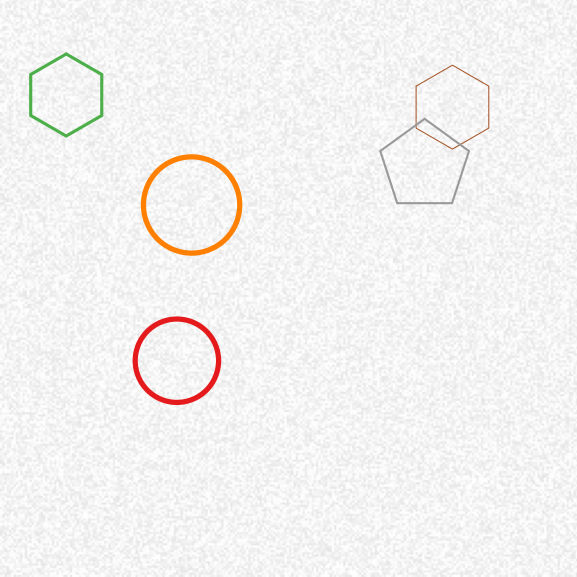[{"shape": "circle", "thickness": 2.5, "radius": 0.36, "center": [0.306, 0.375]}, {"shape": "hexagon", "thickness": 1.5, "radius": 0.36, "center": [0.115, 0.835]}, {"shape": "circle", "thickness": 2.5, "radius": 0.42, "center": [0.332, 0.644]}, {"shape": "hexagon", "thickness": 0.5, "radius": 0.36, "center": [0.783, 0.814]}, {"shape": "pentagon", "thickness": 1, "radius": 0.4, "center": [0.735, 0.713]}]